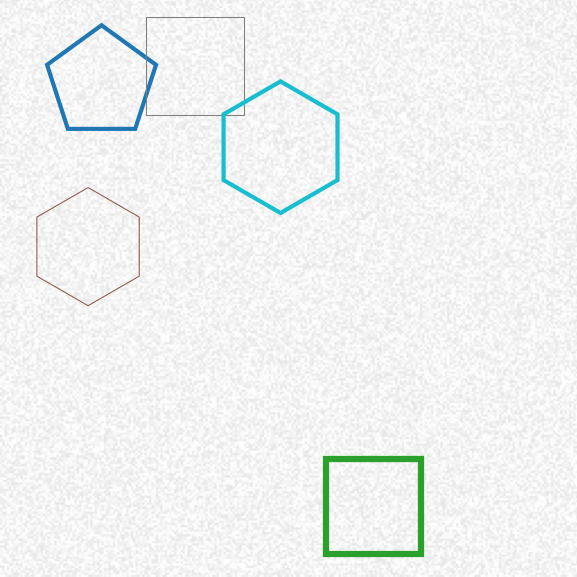[{"shape": "pentagon", "thickness": 2, "radius": 0.5, "center": [0.176, 0.856]}, {"shape": "square", "thickness": 3, "radius": 0.41, "center": [0.647, 0.122]}, {"shape": "hexagon", "thickness": 0.5, "radius": 0.51, "center": [0.152, 0.572]}, {"shape": "square", "thickness": 0.5, "radius": 0.43, "center": [0.337, 0.884]}, {"shape": "hexagon", "thickness": 2, "radius": 0.57, "center": [0.486, 0.744]}]